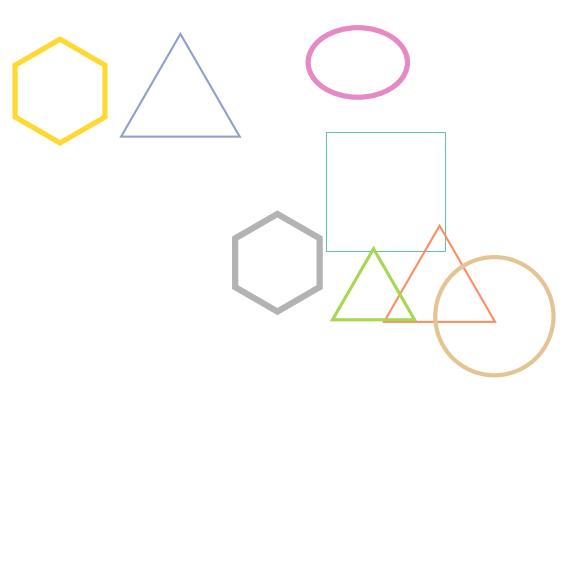[{"shape": "square", "thickness": 0.5, "radius": 0.51, "center": [0.668, 0.668]}, {"shape": "triangle", "thickness": 1, "radius": 0.56, "center": [0.761, 0.497]}, {"shape": "triangle", "thickness": 1, "radius": 0.59, "center": [0.312, 0.822]}, {"shape": "oval", "thickness": 2.5, "radius": 0.43, "center": [0.62, 0.891]}, {"shape": "triangle", "thickness": 1.5, "radius": 0.41, "center": [0.647, 0.486]}, {"shape": "hexagon", "thickness": 2.5, "radius": 0.45, "center": [0.104, 0.841]}, {"shape": "circle", "thickness": 2, "radius": 0.51, "center": [0.856, 0.452]}, {"shape": "hexagon", "thickness": 3, "radius": 0.42, "center": [0.48, 0.544]}]